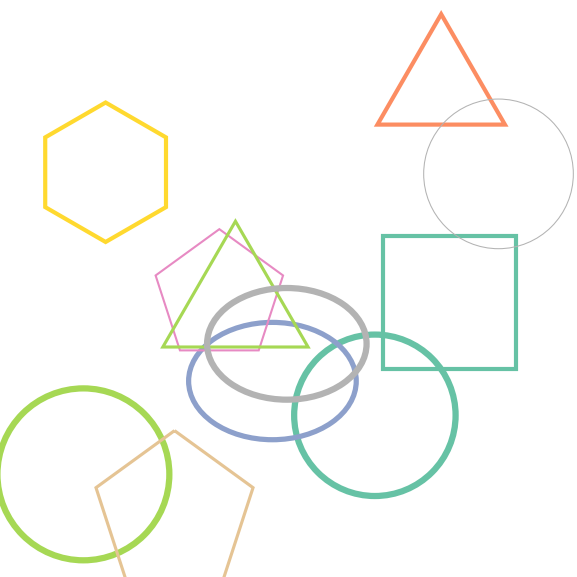[{"shape": "circle", "thickness": 3, "radius": 0.7, "center": [0.649, 0.28]}, {"shape": "square", "thickness": 2, "radius": 0.58, "center": [0.778, 0.475]}, {"shape": "triangle", "thickness": 2, "radius": 0.64, "center": [0.764, 0.847]}, {"shape": "oval", "thickness": 2.5, "radius": 0.73, "center": [0.472, 0.339]}, {"shape": "pentagon", "thickness": 1, "radius": 0.58, "center": [0.38, 0.486]}, {"shape": "triangle", "thickness": 1.5, "radius": 0.73, "center": [0.408, 0.471]}, {"shape": "circle", "thickness": 3, "radius": 0.74, "center": [0.144, 0.178]}, {"shape": "hexagon", "thickness": 2, "radius": 0.6, "center": [0.183, 0.701]}, {"shape": "pentagon", "thickness": 1.5, "radius": 0.71, "center": [0.302, 0.11]}, {"shape": "oval", "thickness": 3, "radius": 0.69, "center": [0.497, 0.404]}, {"shape": "circle", "thickness": 0.5, "radius": 0.65, "center": [0.863, 0.698]}]